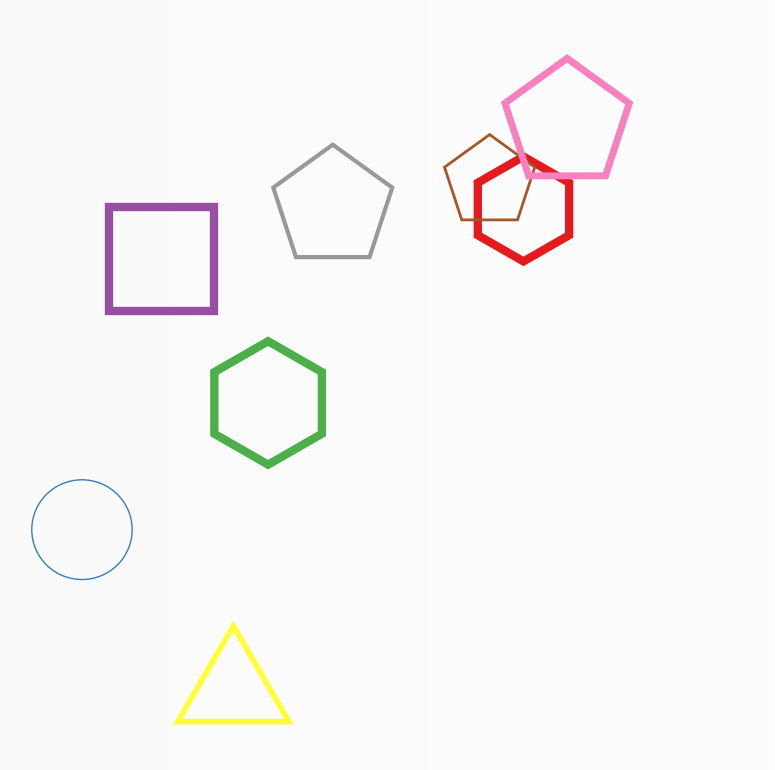[{"shape": "hexagon", "thickness": 3, "radius": 0.34, "center": [0.675, 0.729]}, {"shape": "circle", "thickness": 0.5, "radius": 0.32, "center": [0.106, 0.312]}, {"shape": "hexagon", "thickness": 3, "radius": 0.4, "center": [0.346, 0.477]}, {"shape": "square", "thickness": 3, "radius": 0.34, "center": [0.208, 0.663]}, {"shape": "triangle", "thickness": 2, "radius": 0.41, "center": [0.301, 0.104]}, {"shape": "pentagon", "thickness": 1, "radius": 0.31, "center": [0.632, 0.764]}, {"shape": "pentagon", "thickness": 2.5, "radius": 0.42, "center": [0.732, 0.84]}, {"shape": "pentagon", "thickness": 1.5, "radius": 0.4, "center": [0.429, 0.731]}]